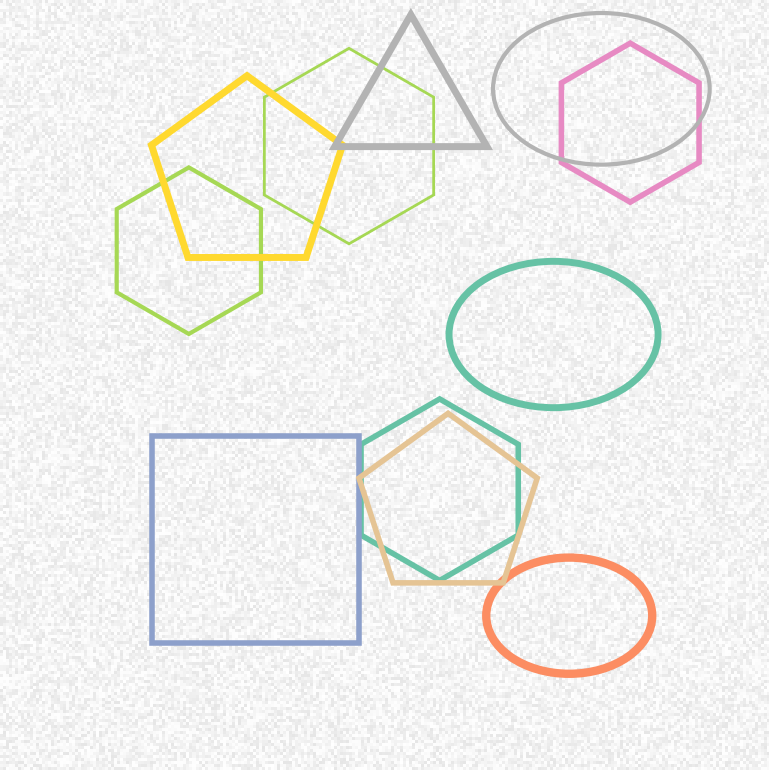[{"shape": "oval", "thickness": 2.5, "radius": 0.68, "center": [0.719, 0.566]}, {"shape": "hexagon", "thickness": 2, "radius": 0.59, "center": [0.571, 0.364]}, {"shape": "oval", "thickness": 3, "radius": 0.54, "center": [0.739, 0.2]}, {"shape": "square", "thickness": 2, "radius": 0.67, "center": [0.331, 0.299]}, {"shape": "hexagon", "thickness": 2, "radius": 0.52, "center": [0.818, 0.841]}, {"shape": "hexagon", "thickness": 1.5, "radius": 0.54, "center": [0.245, 0.674]}, {"shape": "hexagon", "thickness": 1, "radius": 0.63, "center": [0.453, 0.81]}, {"shape": "pentagon", "thickness": 2.5, "radius": 0.65, "center": [0.321, 0.771]}, {"shape": "pentagon", "thickness": 2, "radius": 0.61, "center": [0.582, 0.341]}, {"shape": "oval", "thickness": 1.5, "radius": 0.7, "center": [0.781, 0.885]}, {"shape": "triangle", "thickness": 2.5, "radius": 0.57, "center": [0.534, 0.867]}]